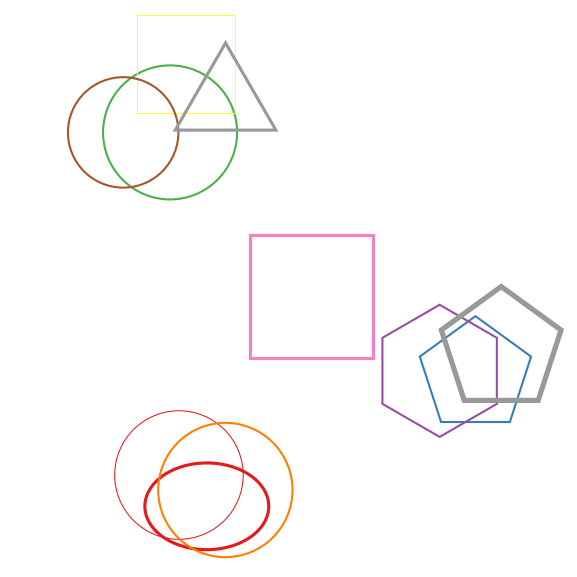[{"shape": "circle", "thickness": 0.5, "radius": 0.56, "center": [0.31, 0.177]}, {"shape": "oval", "thickness": 1.5, "radius": 0.54, "center": [0.358, 0.122]}, {"shape": "pentagon", "thickness": 1, "radius": 0.51, "center": [0.823, 0.35]}, {"shape": "circle", "thickness": 1, "radius": 0.58, "center": [0.295, 0.77]}, {"shape": "hexagon", "thickness": 1, "radius": 0.57, "center": [0.761, 0.357]}, {"shape": "circle", "thickness": 1, "radius": 0.58, "center": [0.39, 0.151]}, {"shape": "square", "thickness": 0.5, "radius": 0.43, "center": [0.322, 0.888]}, {"shape": "circle", "thickness": 1, "radius": 0.48, "center": [0.213, 0.77]}, {"shape": "square", "thickness": 1.5, "radius": 0.53, "center": [0.539, 0.486]}, {"shape": "triangle", "thickness": 1.5, "radius": 0.5, "center": [0.391, 0.824]}, {"shape": "pentagon", "thickness": 2.5, "radius": 0.54, "center": [0.868, 0.394]}]